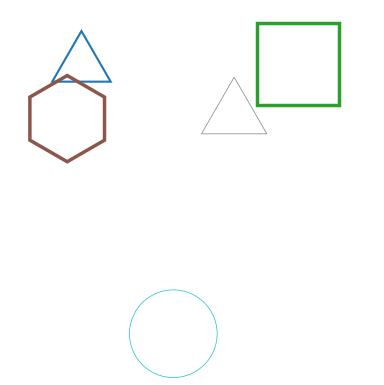[{"shape": "triangle", "thickness": 1.5, "radius": 0.44, "center": [0.212, 0.832]}, {"shape": "square", "thickness": 2.5, "radius": 0.53, "center": [0.773, 0.833]}, {"shape": "hexagon", "thickness": 2.5, "radius": 0.56, "center": [0.175, 0.692]}, {"shape": "triangle", "thickness": 0.5, "radius": 0.49, "center": [0.608, 0.701]}, {"shape": "circle", "thickness": 0.5, "radius": 0.57, "center": [0.45, 0.133]}]